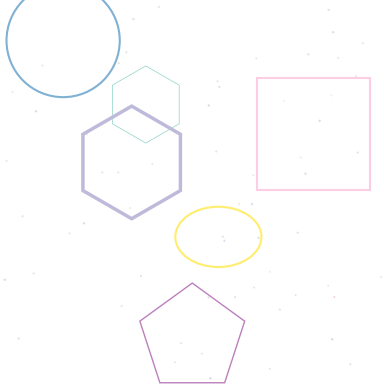[{"shape": "hexagon", "thickness": 0.5, "radius": 0.5, "center": [0.379, 0.729]}, {"shape": "hexagon", "thickness": 2.5, "radius": 0.73, "center": [0.342, 0.578]}, {"shape": "circle", "thickness": 1.5, "radius": 0.74, "center": [0.164, 0.895]}, {"shape": "square", "thickness": 1.5, "radius": 0.73, "center": [0.814, 0.652]}, {"shape": "pentagon", "thickness": 1, "radius": 0.72, "center": [0.499, 0.122]}, {"shape": "oval", "thickness": 1.5, "radius": 0.56, "center": [0.567, 0.385]}]